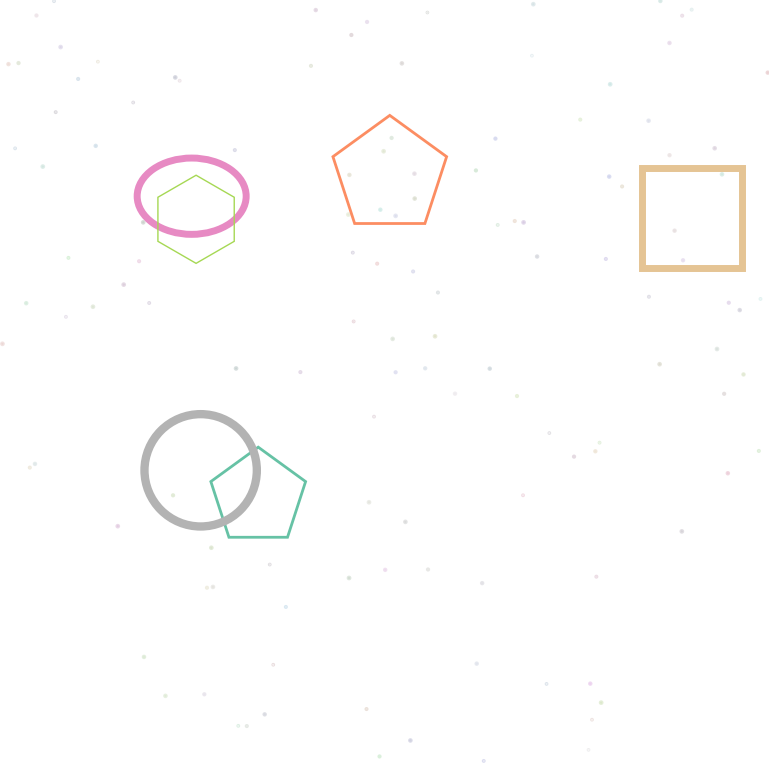[{"shape": "pentagon", "thickness": 1, "radius": 0.32, "center": [0.335, 0.355]}, {"shape": "pentagon", "thickness": 1, "radius": 0.39, "center": [0.506, 0.773]}, {"shape": "oval", "thickness": 2.5, "radius": 0.35, "center": [0.249, 0.745]}, {"shape": "hexagon", "thickness": 0.5, "radius": 0.29, "center": [0.255, 0.715]}, {"shape": "square", "thickness": 2.5, "radius": 0.32, "center": [0.899, 0.716]}, {"shape": "circle", "thickness": 3, "radius": 0.36, "center": [0.261, 0.389]}]